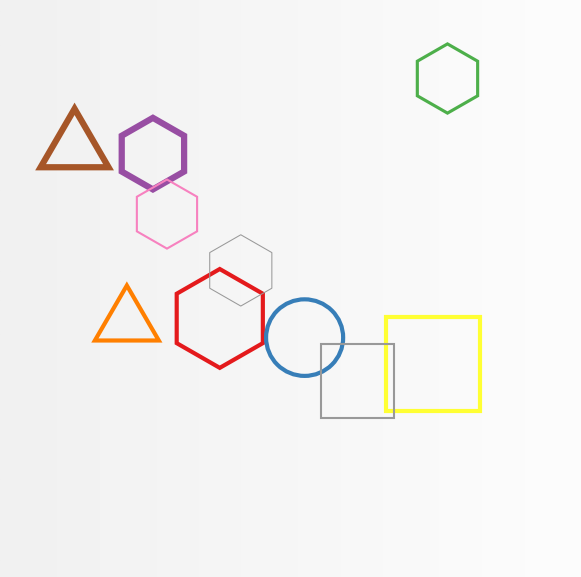[{"shape": "hexagon", "thickness": 2, "radius": 0.43, "center": [0.378, 0.448]}, {"shape": "circle", "thickness": 2, "radius": 0.33, "center": [0.524, 0.415]}, {"shape": "hexagon", "thickness": 1.5, "radius": 0.3, "center": [0.77, 0.863]}, {"shape": "hexagon", "thickness": 3, "radius": 0.31, "center": [0.263, 0.733]}, {"shape": "triangle", "thickness": 2, "radius": 0.32, "center": [0.218, 0.441]}, {"shape": "square", "thickness": 2, "radius": 0.4, "center": [0.744, 0.369]}, {"shape": "triangle", "thickness": 3, "radius": 0.34, "center": [0.128, 0.743]}, {"shape": "hexagon", "thickness": 1, "radius": 0.3, "center": [0.287, 0.628]}, {"shape": "square", "thickness": 1, "radius": 0.32, "center": [0.615, 0.34]}, {"shape": "hexagon", "thickness": 0.5, "radius": 0.31, "center": [0.414, 0.531]}]